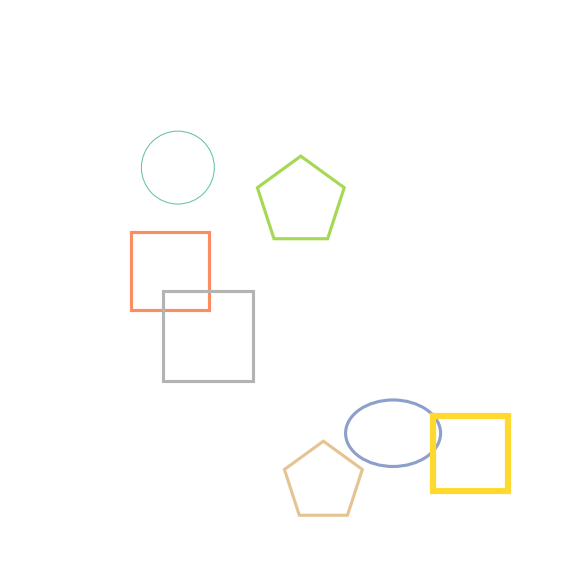[{"shape": "circle", "thickness": 0.5, "radius": 0.32, "center": [0.308, 0.709]}, {"shape": "square", "thickness": 1.5, "radius": 0.34, "center": [0.294, 0.53]}, {"shape": "oval", "thickness": 1.5, "radius": 0.41, "center": [0.681, 0.249]}, {"shape": "pentagon", "thickness": 1.5, "radius": 0.4, "center": [0.521, 0.65]}, {"shape": "square", "thickness": 3, "radius": 0.32, "center": [0.815, 0.214]}, {"shape": "pentagon", "thickness": 1.5, "radius": 0.35, "center": [0.56, 0.164]}, {"shape": "square", "thickness": 1.5, "radius": 0.39, "center": [0.36, 0.417]}]